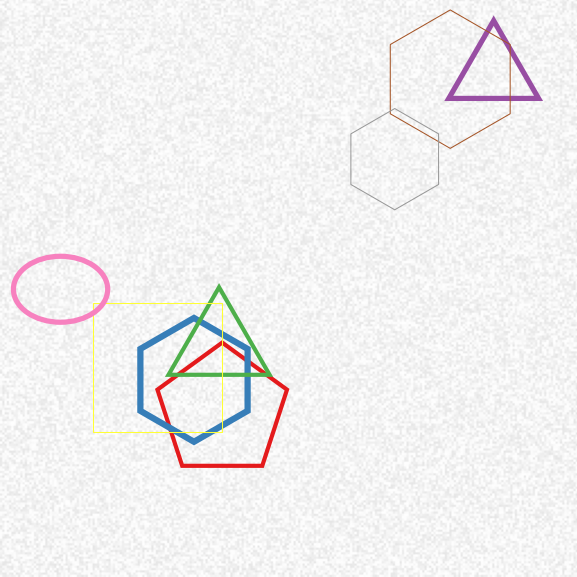[{"shape": "pentagon", "thickness": 2, "radius": 0.59, "center": [0.385, 0.288]}, {"shape": "hexagon", "thickness": 3, "radius": 0.54, "center": [0.336, 0.341]}, {"shape": "triangle", "thickness": 2, "radius": 0.51, "center": [0.379, 0.401]}, {"shape": "triangle", "thickness": 2.5, "radius": 0.45, "center": [0.855, 0.874]}, {"shape": "square", "thickness": 0.5, "radius": 0.56, "center": [0.273, 0.363]}, {"shape": "hexagon", "thickness": 0.5, "radius": 0.6, "center": [0.78, 0.862]}, {"shape": "oval", "thickness": 2.5, "radius": 0.41, "center": [0.105, 0.498]}, {"shape": "hexagon", "thickness": 0.5, "radius": 0.44, "center": [0.684, 0.724]}]